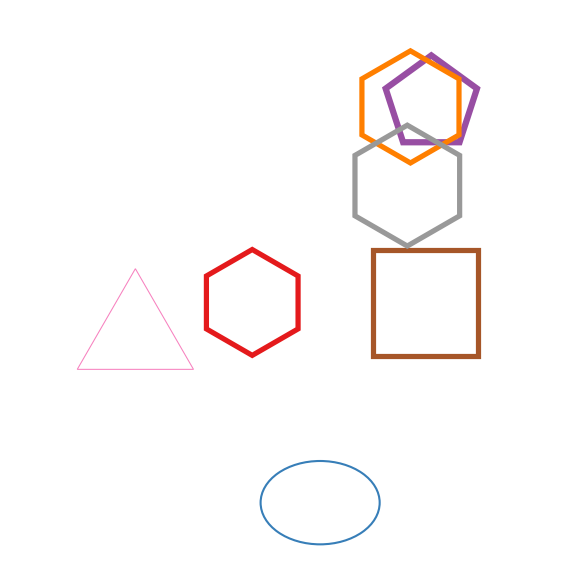[{"shape": "hexagon", "thickness": 2.5, "radius": 0.46, "center": [0.437, 0.475]}, {"shape": "oval", "thickness": 1, "radius": 0.52, "center": [0.554, 0.129]}, {"shape": "pentagon", "thickness": 3, "radius": 0.42, "center": [0.747, 0.82]}, {"shape": "hexagon", "thickness": 2.5, "radius": 0.49, "center": [0.711, 0.814]}, {"shape": "square", "thickness": 2.5, "radius": 0.46, "center": [0.737, 0.474]}, {"shape": "triangle", "thickness": 0.5, "radius": 0.58, "center": [0.234, 0.418]}, {"shape": "hexagon", "thickness": 2.5, "radius": 0.52, "center": [0.705, 0.678]}]